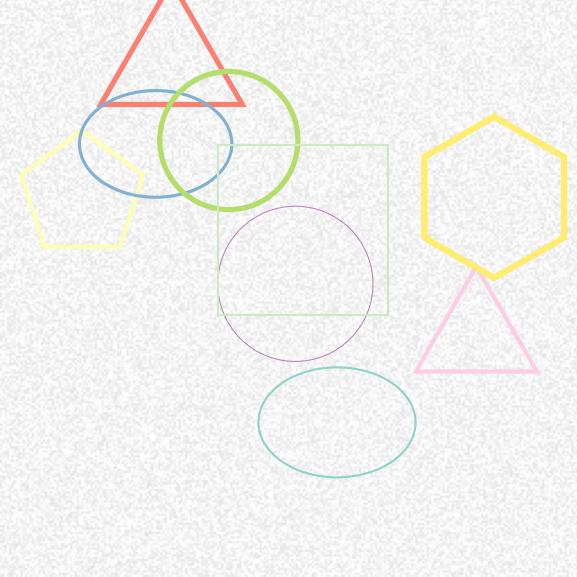[{"shape": "oval", "thickness": 1, "radius": 0.68, "center": [0.584, 0.268]}, {"shape": "pentagon", "thickness": 2, "radius": 0.56, "center": [0.142, 0.662]}, {"shape": "triangle", "thickness": 2.5, "radius": 0.71, "center": [0.297, 0.889]}, {"shape": "oval", "thickness": 1.5, "radius": 0.66, "center": [0.269, 0.75]}, {"shape": "circle", "thickness": 2.5, "radius": 0.6, "center": [0.396, 0.756]}, {"shape": "triangle", "thickness": 2, "radius": 0.61, "center": [0.825, 0.416]}, {"shape": "circle", "thickness": 0.5, "radius": 0.67, "center": [0.511, 0.508]}, {"shape": "square", "thickness": 1, "radius": 0.74, "center": [0.524, 0.601]}, {"shape": "hexagon", "thickness": 3, "radius": 0.7, "center": [0.856, 0.657]}]